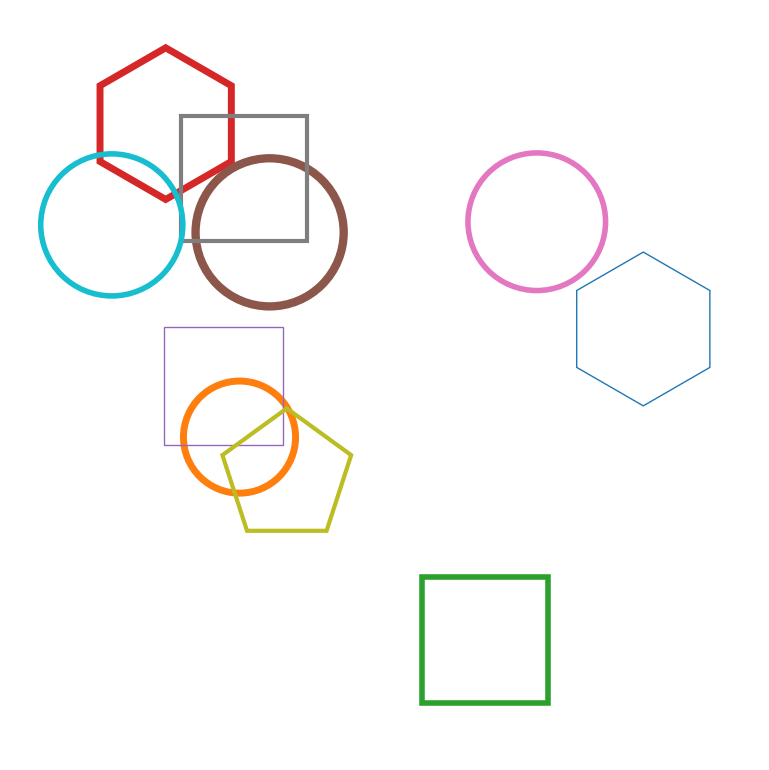[{"shape": "hexagon", "thickness": 0.5, "radius": 0.5, "center": [0.835, 0.573]}, {"shape": "circle", "thickness": 2.5, "radius": 0.36, "center": [0.311, 0.432]}, {"shape": "square", "thickness": 2, "radius": 0.41, "center": [0.629, 0.169]}, {"shape": "hexagon", "thickness": 2.5, "radius": 0.49, "center": [0.215, 0.839]}, {"shape": "square", "thickness": 0.5, "radius": 0.39, "center": [0.29, 0.499]}, {"shape": "circle", "thickness": 3, "radius": 0.48, "center": [0.35, 0.698]}, {"shape": "circle", "thickness": 2, "radius": 0.45, "center": [0.697, 0.712]}, {"shape": "square", "thickness": 1.5, "radius": 0.41, "center": [0.317, 0.768]}, {"shape": "pentagon", "thickness": 1.5, "radius": 0.44, "center": [0.372, 0.382]}, {"shape": "circle", "thickness": 2, "radius": 0.46, "center": [0.145, 0.708]}]